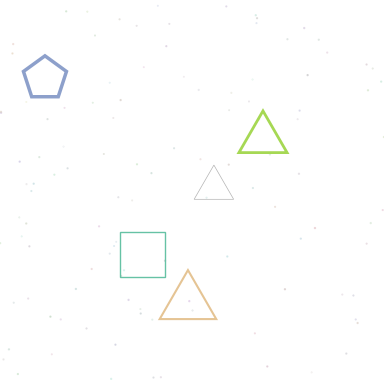[{"shape": "square", "thickness": 1, "radius": 0.29, "center": [0.371, 0.339]}, {"shape": "pentagon", "thickness": 2.5, "radius": 0.29, "center": [0.117, 0.796]}, {"shape": "triangle", "thickness": 2, "radius": 0.36, "center": [0.683, 0.64]}, {"shape": "triangle", "thickness": 1.5, "radius": 0.42, "center": [0.488, 0.214]}, {"shape": "triangle", "thickness": 0.5, "radius": 0.3, "center": [0.556, 0.512]}]